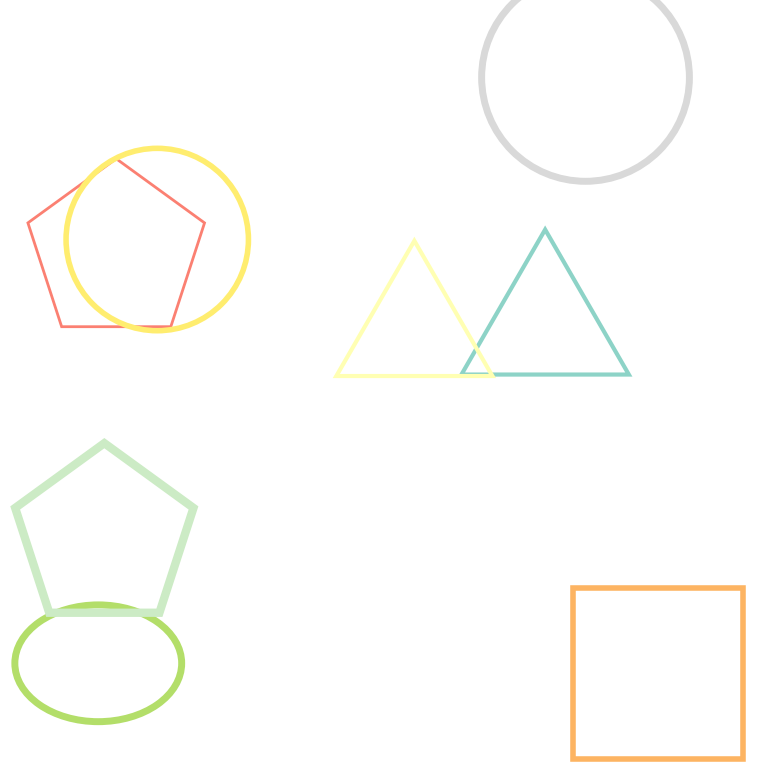[{"shape": "triangle", "thickness": 1.5, "radius": 0.63, "center": [0.708, 0.576]}, {"shape": "triangle", "thickness": 1.5, "radius": 0.59, "center": [0.538, 0.57]}, {"shape": "pentagon", "thickness": 1, "radius": 0.6, "center": [0.151, 0.673]}, {"shape": "square", "thickness": 2, "radius": 0.55, "center": [0.855, 0.125]}, {"shape": "oval", "thickness": 2.5, "radius": 0.54, "center": [0.128, 0.139]}, {"shape": "circle", "thickness": 2.5, "radius": 0.67, "center": [0.76, 0.899]}, {"shape": "pentagon", "thickness": 3, "radius": 0.61, "center": [0.135, 0.303]}, {"shape": "circle", "thickness": 2, "radius": 0.59, "center": [0.204, 0.689]}]